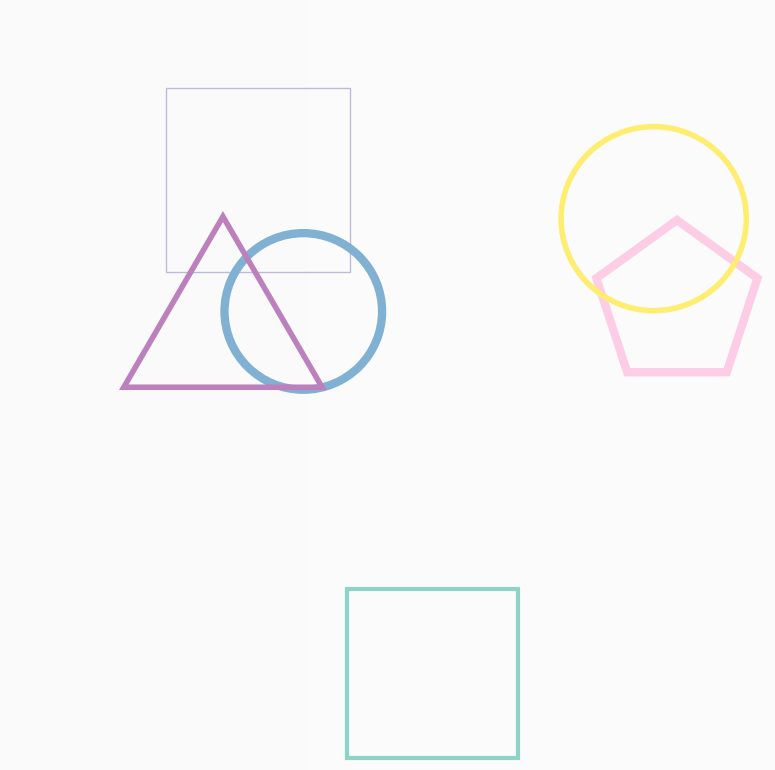[{"shape": "square", "thickness": 1.5, "radius": 0.55, "center": [0.558, 0.125]}, {"shape": "square", "thickness": 0.5, "radius": 0.6, "center": [0.333, 0.766]}, {"shape": "circle", "thickness": 3, "radius": 0.51, "center": [0.391, 0.596]}, {"shape": "pentagon", "thickness": 3, "radius": 0.55, "center": [0.873, 0.605]}, {"shape": "triangle", "thickness": 2, "radius": 0.74, "center": [0.288, 0.571]}, {"shape": "circle", "thickness": 2, "radius": 0.6, "center": [0.843, 0.716]}]